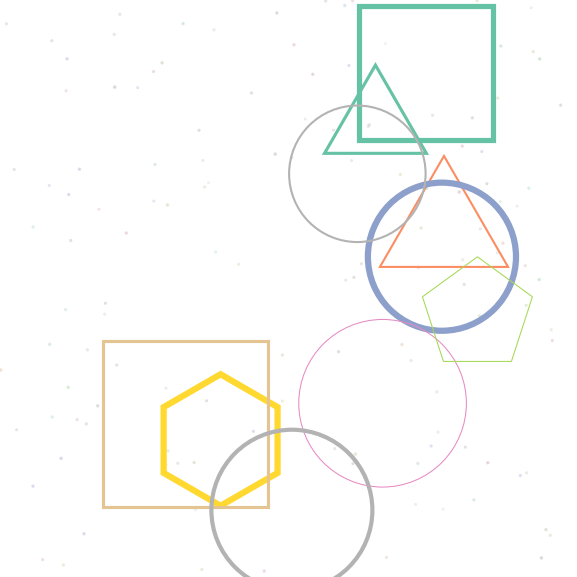[{"shape": "triangle", "thickness": 1.5, "radius": 0.51, "center": [0.65, 0.785]}, {"shape": "square", "thickness": 2.5, "radius": 0.58, "center": [0.737, 0.873]}, {"shape": "triangle", "thickness": 1, "radius": 0.64, "center": [0.769, 0.601]}, {"shape": "circle", "thickness": 3, "radius": 0.64, "center": [0.765, 0.555]}, {"shape": "circle", "thickness": 0.5, "radius": 0.73, "center": [0.662, 0.301]}, {"shape": "pentagon", "thickness": 0.5, "radius": 0.5, "center": [0.827, 0.454]}, {"shape": "hexagon", "thickness": 3, "radius": 0.57, "center": [0.382, 0.237]}, {"shape": "square", "thickness": 1.5, "radius": 0.72, "center": [0.321, 0.265]}, {"shape": "circle", "thickness": 1, "radius": 0.59, "center": [0.619, 0.698]}, {"shape": "circle", "thickness": 2, "radius": 0.7, "center": [0.505, 0.116]}]